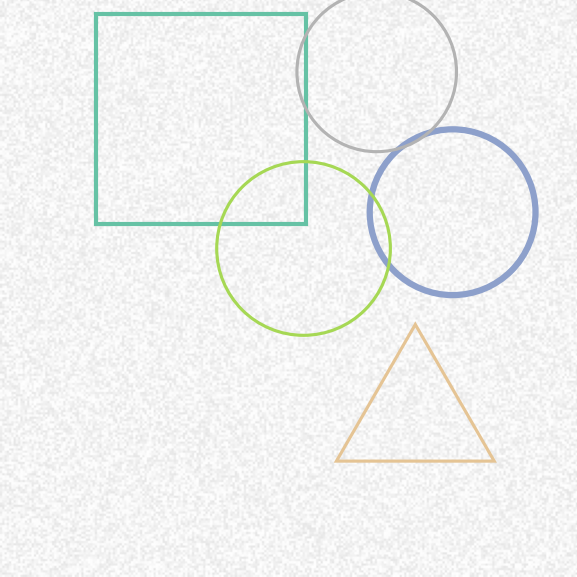[{"shape": "square", "thickness": 2, "radius": 0.91, "center": [0.348, 0.793]}, {"shape": "circle", "thickness": 3, "radius": 0.72, "center": [0.784, 0.632]}, {"shape": "circle", "thickness": 1.5, "radius": 0.75, "center": [0.526, 0.569]}, {"shape": "triangle", "thickness": 1.5, "radius": 0.79, "center": [0.719, 0.28]}, {"shape": "circle", "thickness": 1.5, "radius": 0.69, "center": [0.652, 0.875]}]